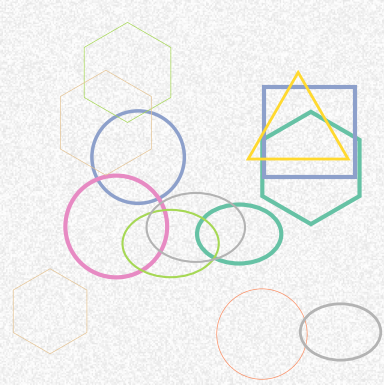[{"shape": "hexagon", "thickness": 3, "radius": 0.73, "center": [0.808, 0.564]}, {"shape": "oval", "thickness": 3, "radius": 0.55, "center": [0.621, 0.392]}, {"shape": "circle", "thickness": 0.5, "radius": 0.59, "center": [0.68, 0.132]}, {"shape": "circle", "thickness": 2.5, "radius": 0.6, "center": [0.359, 0.592]}, {"shape": "square", "thickness": 3, "radius": 0.59, "center": [0.804, 0.657]}, {"shape": "circle", "thickness": 3, "radius": 0.66, "center": [0.302, 0.412]}, {"shape": "hexagon", "thickness": 0.5, "radius": 0.65, "center": [0.331, 0.812]}, {"shape": "oval", "thickness": 1.5, "radius": 0.63, "center": [0.443, 0.367]}, {"shape": "triangle", "thickness": 2, "radius": 0.75, "center": [0.774, 0.662]}, {"shape": "hexagon", "thickness": 0.5, "radius": 0.55, "center": [0.13, 0.192]}, {"shape": "hexagon", "thickness": 0.5, "radius": 0.68, "center": [0.275, 0.681]}, {"shape": "oval", "thickness": 1.5, "radius": 0.64, "center": [0.509, 0.409]}, {"shape": "oval", "thickness": 2, "radius": 0.52, "center": [0.885, 0.138]}]